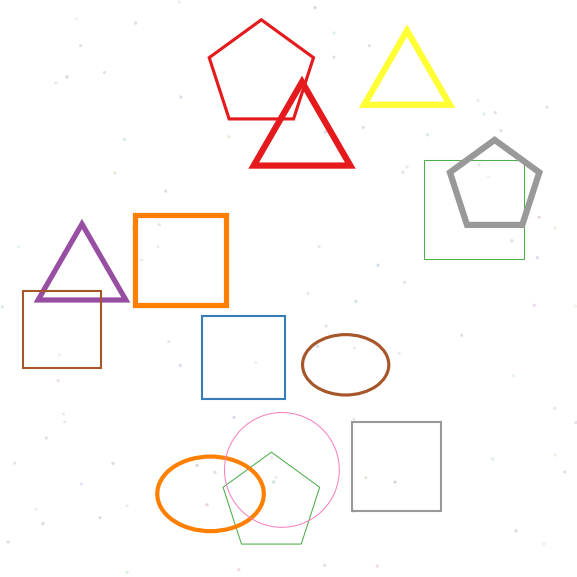[{"shape": "pentagon", "thickness": 1.5, "radius": 0.47, "center": [0.453, 0.87]}, {"shape": "triangle", "thickness": 3, "radius": 0.48, "center": [0.523, 0.761]}, {"shape": "square", "thickness": 1, "radius": 0.36, "center": [0.421, 0.38]}, {"shape": "pentagon", "thickness": 0.5, "radius": 0.44, "center": [0.47, 0.128]}, {"shape": "square", "thickness": 0.5, "radius": 0.43, "center": [0.821, 0.637]}, {"shape": "triangle", "thickness": 2.5, "radius": 0.44, "center": [0.142, 0.524]}, {"shape": "oval", "thickness": 2, "radius": 0.46, "center": [0.365, 0.144]}, {"shape": "square", "thickness": 2.5, "radius": 0.39, "center": [0.312, 0.549]}, {"shape": "triangle", "thickness": 3, "radius": 0.43, "center": [0.705, 0.861]}, {"shape": "square", "thickness": 1, "radius": 0.33, "center": [0.107, 0.429]}, {"shape": "oval", "thickness": 1.5, "radius": 0.37, "center": [0.599, 0.367]}, {"shape": "circle", "thickness": 0.5, "radius": 0.5, "center": [0.488, 0.185]}, {"shape": "pentagon", "thickness": 3, "radius": 0.41, "center": [0.856, 0.676]}, {"shape": "square", "thickness": 1, "radius": 0.38, "center": [0.686, 0.191]}]